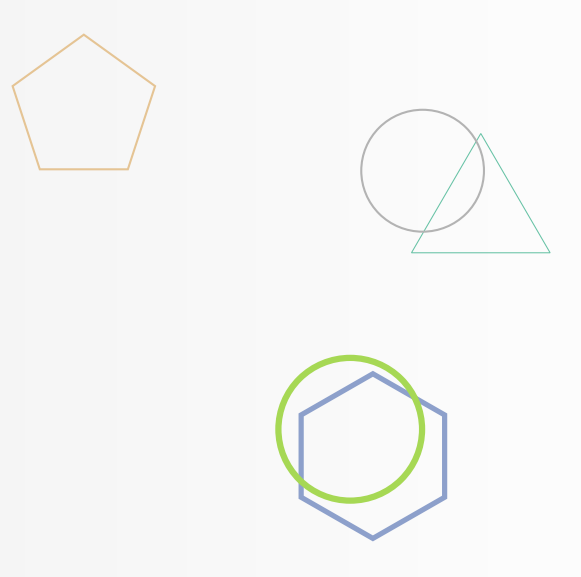[{"shape": "triangle", "thickness": 0.5, "radius": 0.69, "center": [0.827, 0.63]}, {"shape": "hexagon", "thickness": 2.5, "radius": 0.71, "center": [0.642, 0.209]}, {"shape": "circle", "thickness": 3, "radius": 0.62, "center": [0.603, 0.256]}, {"shape": "pentagon", "thickness": 1, "radius": 0.64, "center": [0.144, 0.81]}, {"shape": "circle", "thickness": 1, "radius": 0.53, "center": [0.727, 0.704]}]